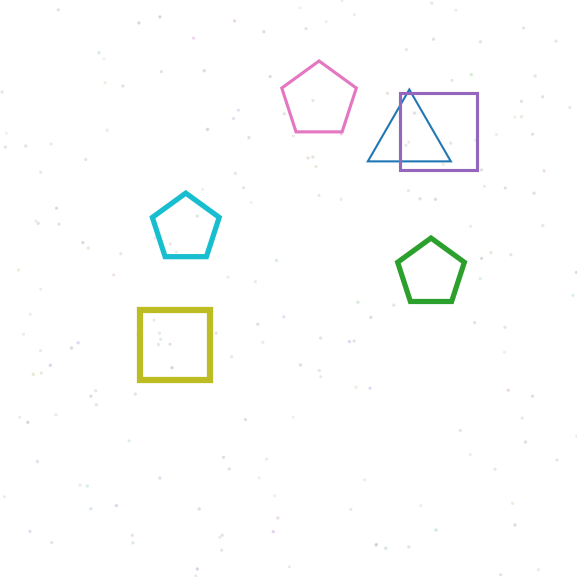[{"shape": "triangle", "thickness": 1, "radius": 0.41, "center": [0.709, 0.761]}, {"shape": "pentagon", "thickness": 2.5, "radius": 0.3, "center": [0.746, 0.526]}, {"shape": "square", "thickness": 1.5, "radius": 0.33, "center": [0.76, 0.771]}, {"shape": "pentagon", "thickness": 1.5, "radius": 0.34, "center": [0.552, 0.826]}, {"shape": "square", "thickness": 3, "radius": 0.3, "center": [0.303, 0.402]}, {"shape": "pentagon", "thickness": 2.5, "radius": 0.3, "center": [0.322, 0.604]}]